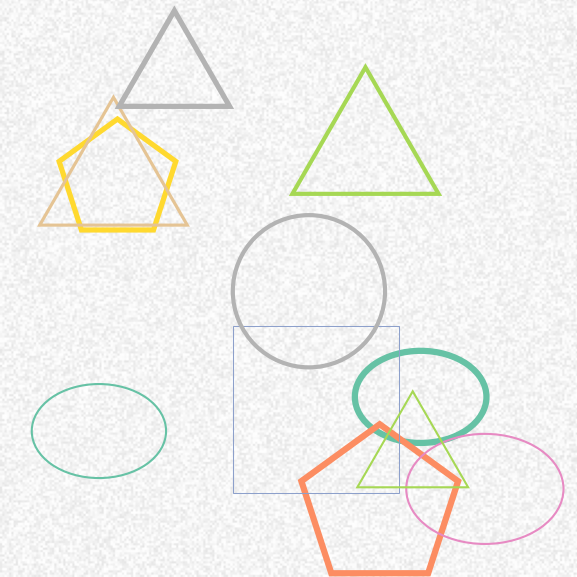[{"shape": "oval", "thickness": 1, "radius": 0.58, "center": [0.171, 0.253]}, {"shape": "oval", "thickness": 3, "radius": 0.57, "center": [0.728, 0.312]}, {"shape": "pentagon", "thickness": 3, "radius": 0.71, "center": [0.658, 0.122]}, {"shape": "square", "thickness": 0.5, "radius": 0.72, "center": [0.547, 0.29]}, {"shape": "oval", "thickness": 1, "radius": 0.68, "center": [0.84, 0.153]}, {"shape": "triangle", "thickness": 2, "radius": 0.73, "center": [0.633, 0.737]}, {"shape": "triangle", "thickness": 1, "radius": 0.55, "center": [0.715, 0.211]}, {"shape": "pentagon", "thickness": 2.5, "radius": 0.53, "center": [0.203, 0.687]}, {"shape": "triangle", "thickness": 1.5, "radius": 0.74, "center": [0.196, 0.683]}, {"shape": "circle", "thickness": 2, "radius": 0.66, "center": [0.535, 0.495]}, {"shape": "triangle", "thickness": 2.5, "radius": 0.55, "center": [0.302, 0.87]}]